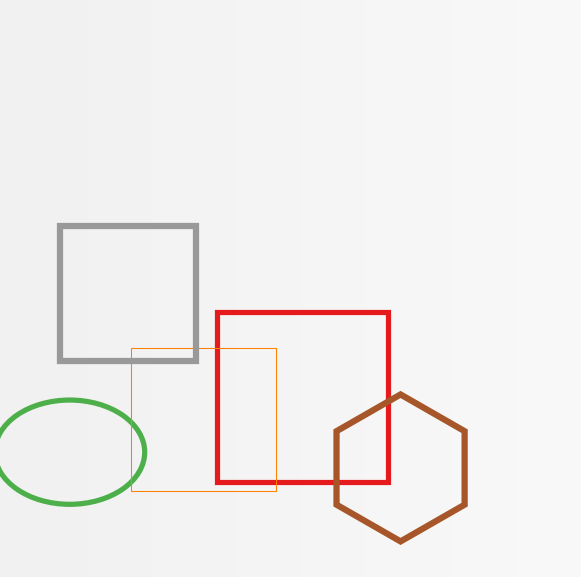[{"shape": "square", "thickness": 2.5, "radius": 0.74, "center": [0.52, 0.312]}, {"shape": "oval", "thickness": 2.5, "radius": 0.64, "center": [0.12, 0.216]}, {"shape": "square", "thickness": 0.5, "radius": 0.62, "center": [0.35, 0.272]}, {"shape": "hexagon", "thickness": 3, "radius": 0.64, "center": [0.689, 0.189]}, {"shape": "square", "thickness": 3, "radius": 0.58, "center": [0.22, 0.491]}]